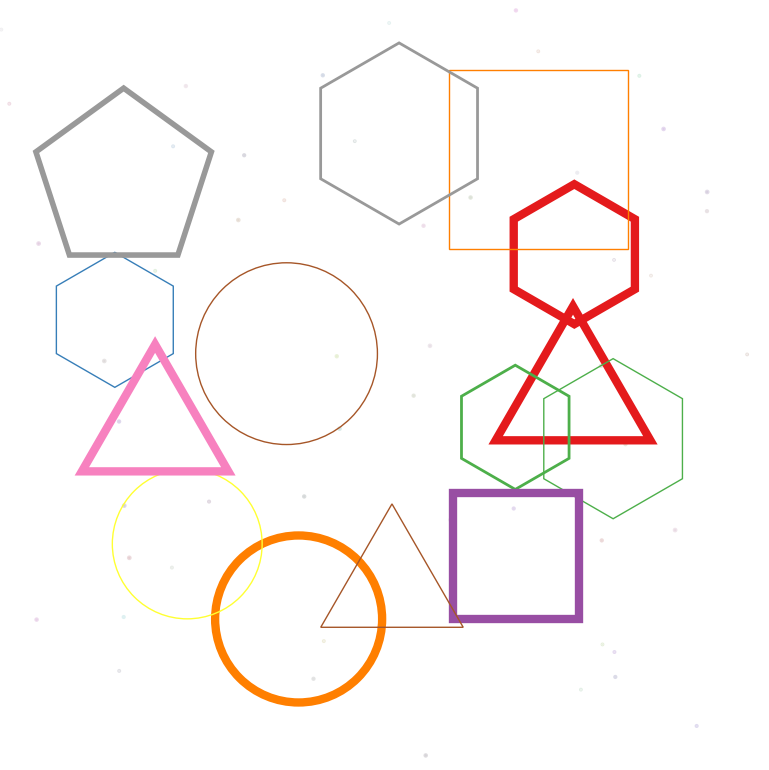[{"shape": "triangle", "thickness": 3, "radius": 0.58, "center": [0.744, 0.486]}, {"shape": "hexagon", "thickness": 3, "radius": 0.45, "center": [0.746, 0.67]}, {"shape": "hexagon", "thickness": 0.5, "radius": 0.44, "center": [0.149, 0.585]}, {"shape": "hexagon", "thickness": 1, "radius": 0.4, "center": [0.669, 0.445]}, {"shape": "hexagon", "thickness": 0.5, "radius": 0.52, "center": [0.796, 0.43]}, {"shape": "square", "thickness": 3, "radius": 0.41, "center": [0.67, 0.278]}, {"shape": "square", "thickness": 0.5, "radius": 0.58, "center": [0.699, 0.793]}, {"shape": "circle", "thickness": 3, "radius": 0.54, "center": [0.388, 0.196]}, {"shape": "circle", "thickness": 0.5, "radius": 0.49, "center": [0.243, 0.294]}, {"shape": "circle", "thickness": 0.5, "radius": 0.59, "center": [0.372, 0.541]}, {"shape": "triangle", "thickness": 0.5, "radius": 0.53, "center": [0.509, 0.239]}, {"shape": "triangle", "thickness": 3, "radius": 0.55, "center": [0.201, 0.443]}, {"shape": "pentagon", "thickness": 2, "radius": 0.6, "center": [0.161, 0.766]}, {"shape": "hexagon", "thickness": 1, "radius": 0.59, "center": [0.518, 0.827]}]